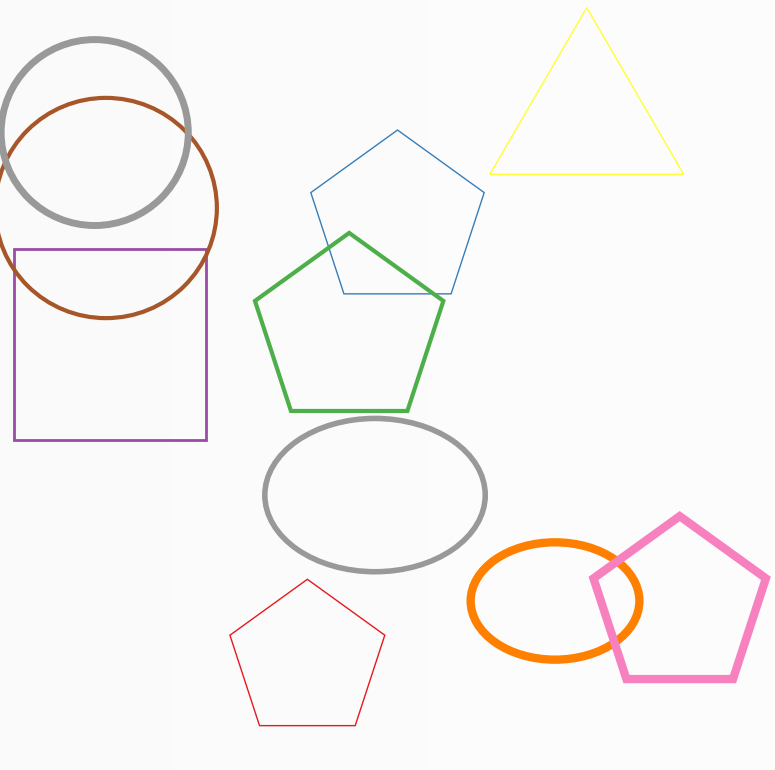[{"shape": "pentagon", "thickness": 0.5, "radius": 0.53, "center": [0.397, 0.143]}, {"shape": "pentagon", "thickness": 0.5, "radius": 0.59, "center": [0.513, 0.714]}, {"shape": "pentagon", "thickness": 1.5, "radius": 0.64, "center": [0.451, 0.57]}, {"shape": "square", "thickness": 1, "radius": 0.62, "center": [0.142, 0.553]}, {"shape": "oval", "thickness": 3, "radius": 0.54, "center": [0.716, 0.219]}, {"shape": "triangle", "thickness": 0.5, "radius": 0.72, "center": [0.757, 0.846]}, {"shape": "circle", "thickness": 1.5, "radius": 0.72, "center": [0.137, 0.73]}, {"shape": "pentagon", "thickness": 3, "radius": 0.58, "center": [0.877, 0.213]}, {"shape": "oval", "thickness": 2, "radius": 0.71, "center": [0.484, 0.357]}, {"shape": "circle", "thickness": 2.5, "radius": 0.6, "center": [0.122, 0.828]}]